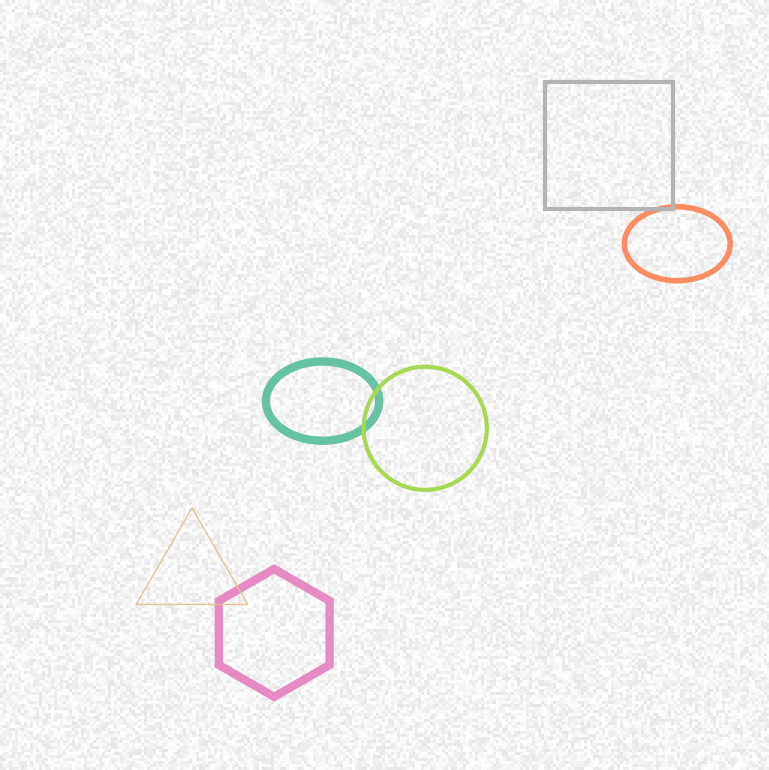[{"shape": "oval", "thickness": 3, "radius": 0.37, "center": [0.419, 0.479]}, {"shape": "oval", "thickness": 2, "radius": 0.34, "center": [0.88, 0.683]}, {"shape": "hexagon", "thickness": 3, "radius": 0.42, "center": [0.356, 0.178]}, {"shape": "circle", "thickness": 1.5, "radius": 0.4, "center": [0.552, 0.444]}, {"shape": "triangle", "thickness": 0.5, "radius": 0.42, "center": [0.249, 0.257]}, {"shape": "square", "thickness": 1.5, "radius": 0.41, "center": [0.791, 0.811]}]